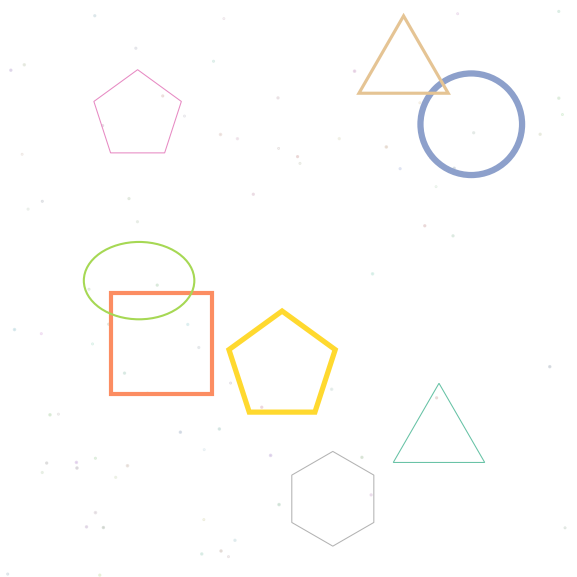[{"shape": "triangle", "thickness": 0.5, "radius": 0.46, "center": [0.76, 0.244]}, {"shape": "square", "thickness": 2, "radius": 0.44, "center": [0.279, 0.405]}, {"shape": "circle", "thickness": 3, "radius": 0.44, "center": [0.816, 0.784]}, {"shape": "pentagon", "thickness": 0.5, "radius": 0.4, "center": [0.238, 0.799]}, {"shape": "oval", "thickness": 1, "radius": 0.48, "center": [0.241, 0.513]}, {"shape": "pentagon", "thickness": 2.5, "radius": 0.48, "center": [0.488, 0.364]}, {"shape": "triangle", "thickness": 1.5, "radius": 0.45, "center": [0.699, 0.882]}, {"shape": "hexagon", "thickness": 0.5, "radius": 0.41, "center": [0.576, 0.135]}]